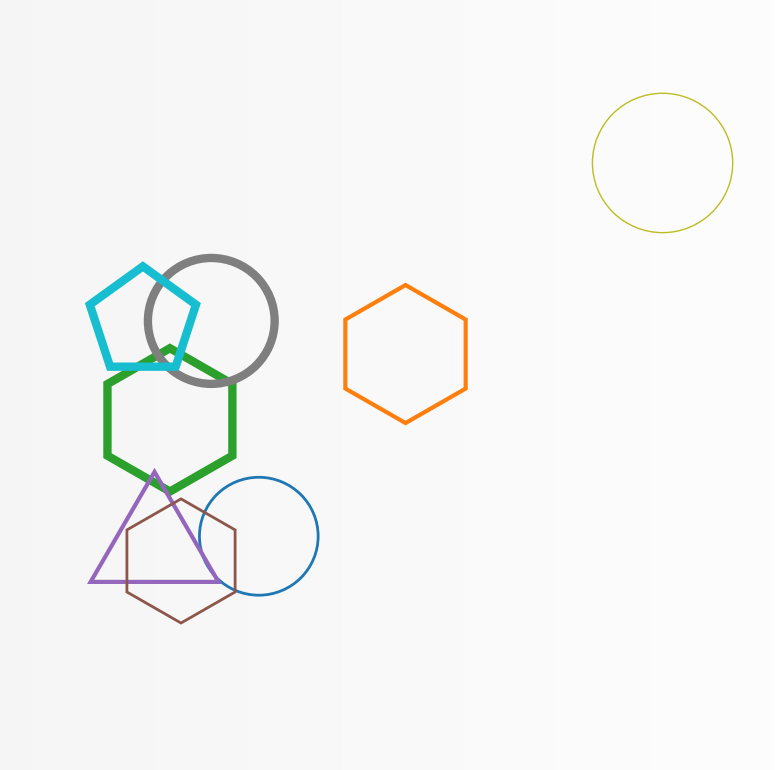[{"shape": "circle", "thickness": 1, "radius": 0.38, "center": [0.334, 0.304]}, {"shape": "hexagon", "thickness": 1.5, "radius": 0.45, "center": [0.523, 0.54]}, {"shape": "hexagon", "thickness": 3, "radius": 0.47, "center": [0.219, 0.455]}, {"shape": "triangle", "thickness": 1.5, "radius": 0.48, "center": [0.199, 0.292]}, {"shape": "hexagon", "thickness": 1, "radius": 0.4, "center": [0.234, 0.271]}, {"shape": "circle", "thickness": 3, "radius": 0.41, "center": [0.273, 0.583]}, {"shape": "circle", "thickness": 0.5, "radius": 0.45, "center": [0.855, 0.788]}, {"shape": "pentagon", "thickness": 3, "radius": 0.36, "center": [0.184, 0.582]}]